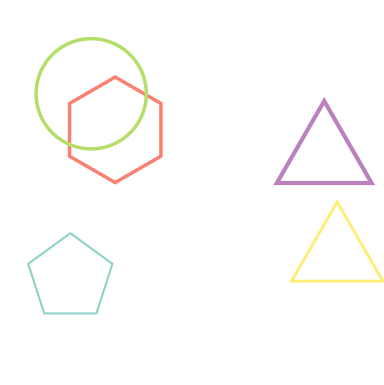[{"shape": "pentagon", "thickness": 1.5, "radius": 0.58, "center": [0.183, 0.279]}, {"shape": "hexagon", "thickness": 2.5, "radius": 0.69, "center": [0.299, 0.663]}, {"shape": "circle", "thickness": 2.5, "radius": 0.72, "center": [0.237, 0.756]}, {"shape": "triangle", "thickness": 3, "radius": 0.71, "center": [0.842, 0.596]}, {"shape": "triangle", "thickness": 2, "radius": 0.68, "center": [0.876, 0.338]}]